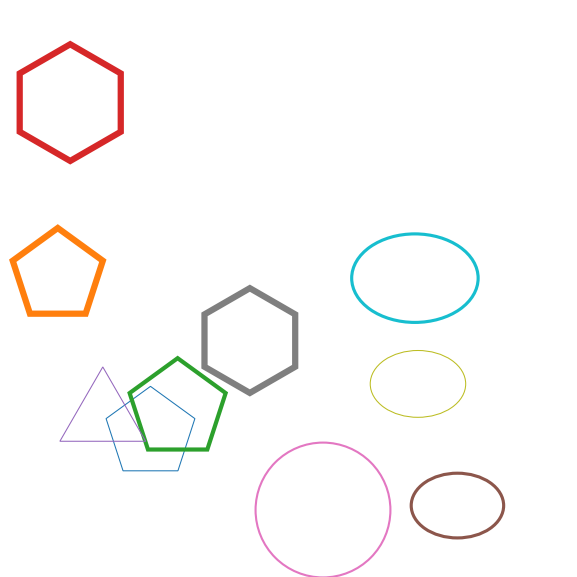[{"shape": "pentagon", "thickness": 0.5, "radius": 0.4, "center": [0.261, 0.249]}, {"shape": "pentagon", "thickness": 3, "radius": 0.41, "center": [0.1, 0.522]}, {"shape": "pentagon", "thickness": 2, "radius": 0.44, "center": [0.308, 0.291]}, {"shape": "hexagon", "thickness": 3, "radius": 0.51, "center": [0.122, 0.821]}, {"shape": "triangle", "thickness": 0.5, "radius": 0.43, "center": [0.178, 0.278]}, {"shape": "oval", "thickness": 1.5, "radius": 0.4, "center": [0.792, 0.124]}, {"shape": "circle", "thickness": 1, "radius": 0.58, "center": [0.559, 0.116]}, {"shape": "hexagon", "thickness": 3, "radius": 0.45, "center": [0.433, 0.409]}, {"shape": "oval", "thickness": 0.5, "radius": 0.41, "center": [0.724, 0.334]}, {"shape": "oval", "thickness": 1.5, "radius": 0.55, "center": [0.718, 0.517]}]